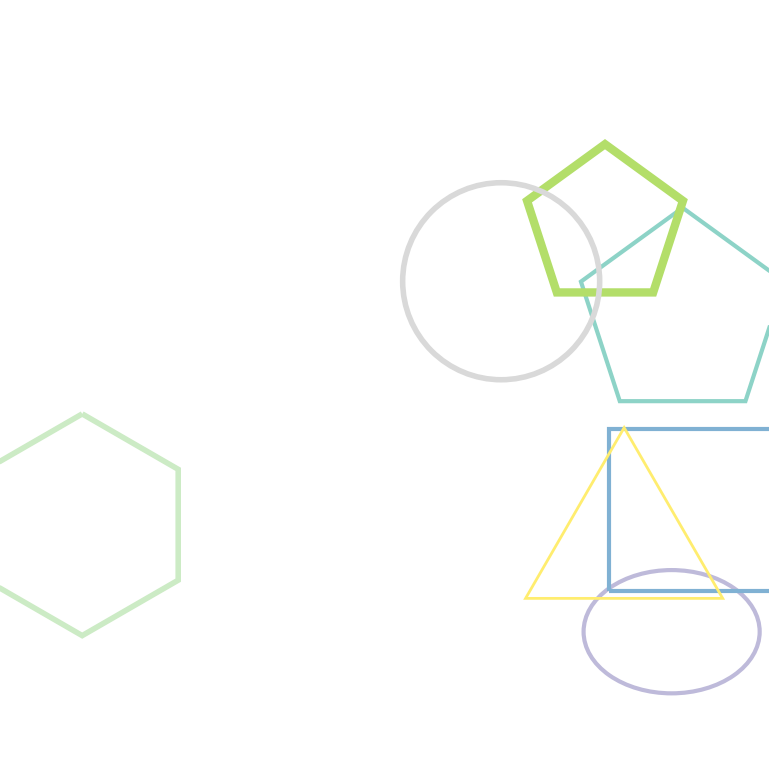[{"shape": "pentagon", "thickness": 1.5, "radius": 0.69, "center": [0.887, 0.591]}, {"shape": "oval", "thickness": 1.5, "radius": 0.57, "center": [0.872, 0.18]}, {"shape": "square", "thickness": 1.5, "radius": 0.53, "center": [0.897, 0.338]}, {"shape": "pentagon", "thickness": 3, "radius": 0.53, "center": [0.786, 0.706]}, {"shape": "circle", "thickness": 2, "radius": 0.64, "center": [0.651, 0.635]}, {"shape": "hexagon", "thickness": 2, "radius": 0.72, "center": [0.107, 0.319]}, {"shape": "triangle", "thickness": 1, "radius": 0.74, "center": [0.811, 0.297]}]